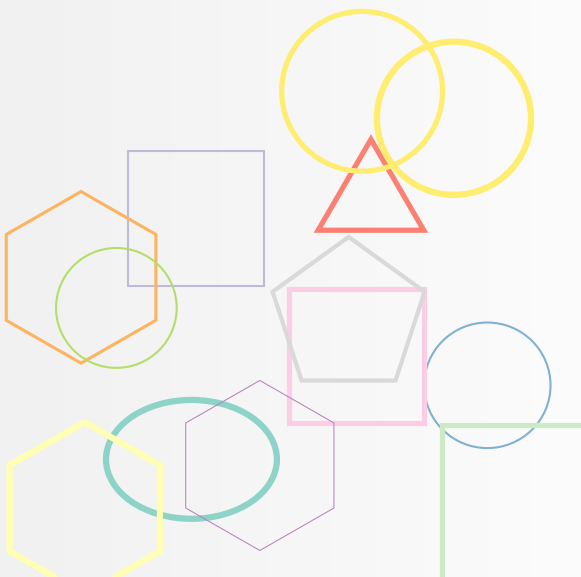[{"shape": "oval", "thickness": 3, "radius": 0.73, "center": [0.329, 0.204]}, {"shape": "hexagon", "thickness": 3, "radius": 0.75, "center": [0.146, 0.119]}, {"shape": "square", "thickness": 1, "radius": 0.58, "center": [0.338, 0.62]}, {"shape": "triangle", "thickness": 2.5, "radius": 0.52, "center": [0.638, 0.653]}, {"shape": "circle", "thickness": 1, "radius": 0.54, "center": [0.838, 0.332]}, {"shape": "hexagon", "thickness": 1.5, "radius": 0.74, "center": [0.139, 0.519]}, {"shape": "circle", "thickness": 1, "radius": 0.52, "center": [0.2, 0.466]}, {"shape": "square", "thickness": 2.5, "radius": 0.58, "center": [0.613, 0.382]}, {"shape": "pentagon", "thickness": 2, "radius": 0.69, "center": [0.6, 0.451]}, {"shape": "hexagon", "thickness": 0.5, "radius": 0.74, "center": [0.447, 0.193]}, {"shape": "square", "thickness": 2.5, "radius": 0.69, "center": [0.898, 0.124]}, {"shape": "circle", "thickness": 3, "radius": 0.66, "center": [0.781, 0.794]}, {"shape": "circle", "thickness": 2.5, "radius": 0.69, "center": [0.623, 0.841]}]